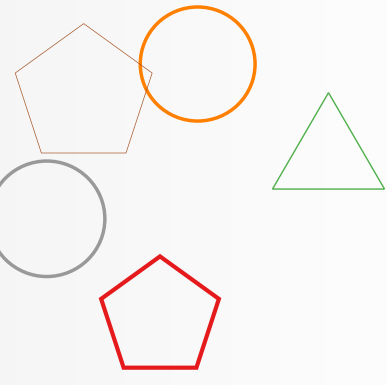[{"shape": "pentagon", "thickness": 3, "radius": 0.8, "center": [0.413, 0.174]}, {"shape": "triangle", "thickness": 1, "radius": 0.83, "center": [0.848, 0.592]}, {"shape": "circle", "thickness": 2.5, "radius": 0.74, "center": [0.51, 0.834]}, {"shape": "pentagon", "thickness": 0.5, "radius": 0.93, "center": [0.216, 0.753]}, {"shape": "circle", "thickness": 2.5, "radius": 0.75, "center": [0.121, 0.432]}]